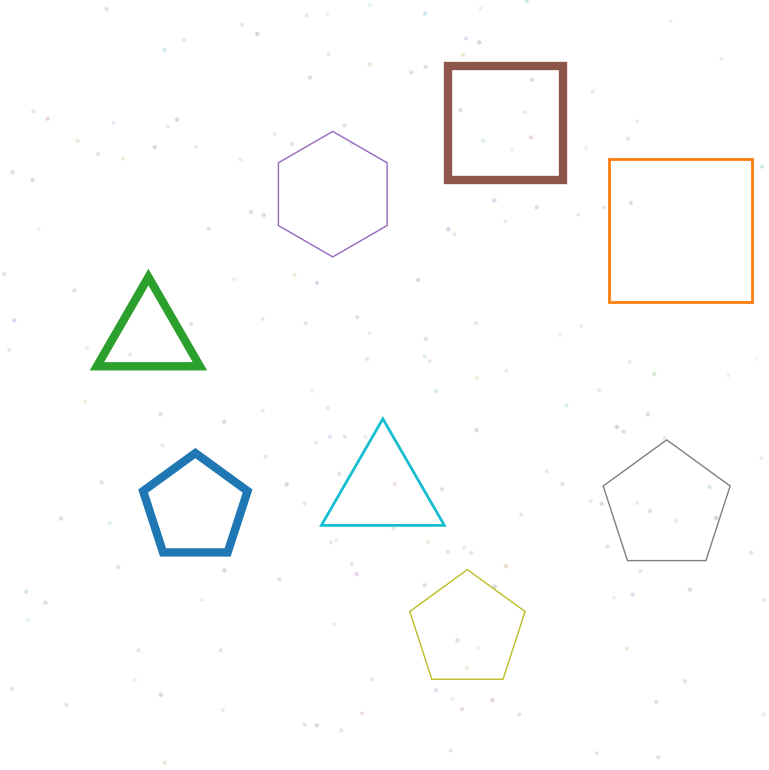[{"shape": "pentagon", "thickness": 3, "radius": 0.36, "center": [0.254, 0.34]}, {"shape": "square", "thickness": 1, "radius": 0.46, "center": [0.884, 0.701]}, {"shape": "triangle", "thickness": 3, "radius": 0.39, "center": [0.193, 0.563]}, {"shape": "hexagon", "thickness": 0.5, "radius": 0.41, "center": [0.432, 0.748]}, {"shape": "square", "thickness": 3, "radius": 0.37, "center": [0.657, 0.84]}, {"shape": "pentagon", "thickness": 0.5, "radius": 0.43, "center": [0.866, 0.342]}, {"shape": "pentagon", "thickness": 0.5, "radius": 0.39, "center": [0.607, 0.182]}, {"shape": "triangle", "thickness": 1, "radius": 0.46, "center": [0.497, 0.364]}]